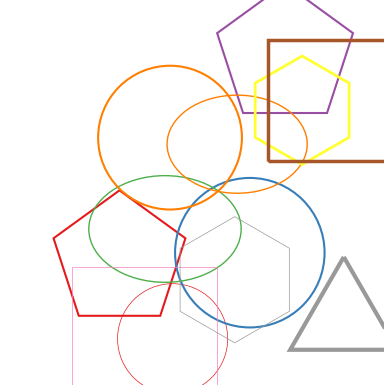[{"shape": "circle", "thickness": 0.5, "radius": 0.72, "center": [0.448, 0.12]}, {"shape": "pentagon", "thickness": 1.5, "radius": 0.9, "center": [0.31, 0.325]}, {"shape": "circle", "thickness": 1.5, "radius": 0.97, "center": [0.649, 0.344]}, {"shape": "oval", "thickness": 1, "radius": 0.99, "center": [0.429, 0.405]}, {"shape": "pentagon", "thickness": 1.5, "radius": 0.93, "center": [0.74, 0.857]}, {"shape": "circle", "thickness": 1.5, "radius": 0.93, "center": [0.442, 0.643]}, {"shape": "oval", "thickness": 1, "radius": 0.91, "center": [0.616, 0.625]}, {"shape": "hexagon", "thickness": 2, "radius": 0.7, "center": [0.785, 0.714]}, {"shape": "square", "thickness": 2.5, "radius": 0.78, "center": [0.853, 0.739]}, {"shape": "square", "thickness": 0.5, "radius": 0.94, "center": [0.375, 0.117]}, {"shape": "hexagon", "thickness": 0.5, "radius": 0.82, "center": [0.61, 0.273]}, {"shape": "triangle", "thickness": 3, "radius": 0.8, "center": [0.893, 0.172]}]